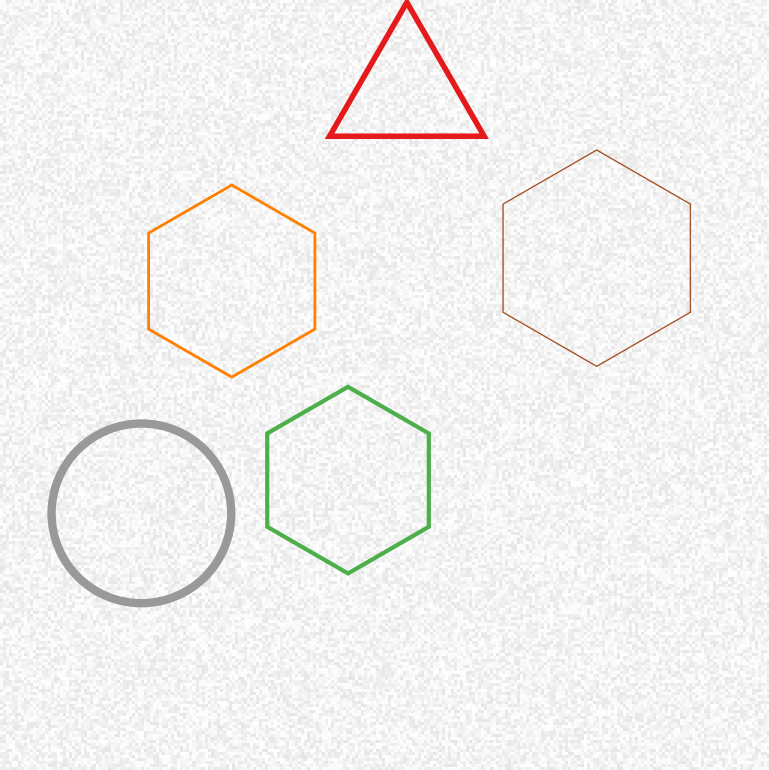[{"shape": "triangle", "thickness": 2, "radius": 0.58, "center": [0.528, 0.881]}, {"shape": "hexagon", "thickness": 1.5, "radius": 0.61, "center": [0.452, 0.376]}, {"shape": "hexagon", "thickness": 1, "radius": 0.62, "center": [0.301, 0.635]}, {"shape": "hexagon", "thickness": 0.5, "radius": 0.7, "center": [0.775, 0.665]}, {"shape": "circle", "thickness": 3, "radius": 0.58, "center": [0.184, 0.333]}]